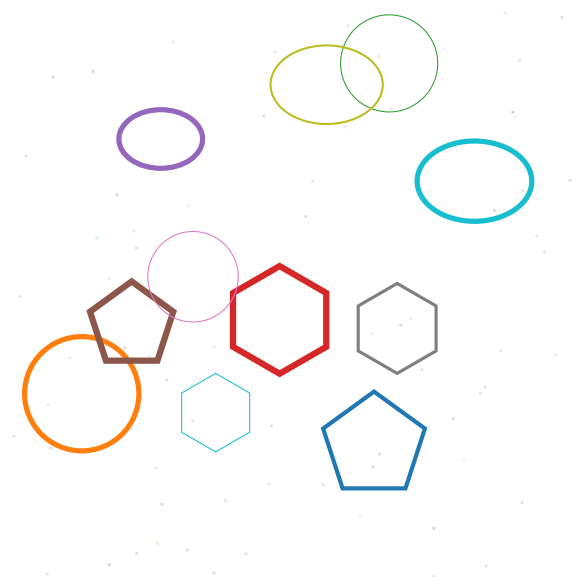[{"shape": "pentagon", "thickness": 2, "radius": 0.46, "center": [0.648, 0.228]}, {"shape": "circle", "thickness": 2.5, "radius": 0.49, "center": [0.142, 0.317]}, {"shape": "circle", "thickness": 0.5, "radius": 0.42, "center": [0.674, 0.889]}, {"shape": "hexagon", "thickness": 3, "radius": 0.47, "center": [0.484, 0.445]}, {"shape": "oval", "thickness": 2.5, "radius": 0.36, "center": [0.278, 0.758]}, {"shape": "pentagon", "thickness": 3, "radius": 0.38, "center": [0.228, 0.436]}, {"shape": "circle", "thickness": 0.5, "radius": 0.39, "center": [0.334, 0.52]}, {"shape": "hexagon", "thickness": 1.5, "radius": 0.39, "center": [0.688, 0.43]}, {"shape": "oval", "thickness": 1, "radius": 0.49, "center": [0.566, 0.852]}, {"shape": "oval", "thickness": 2.5, "radius": 0.5, "center": [0.822, 0.685]}, {"shape": "hexagon", "thickness": 0.5, "radius": 0.34, "center": [0.373, 0.285]}]